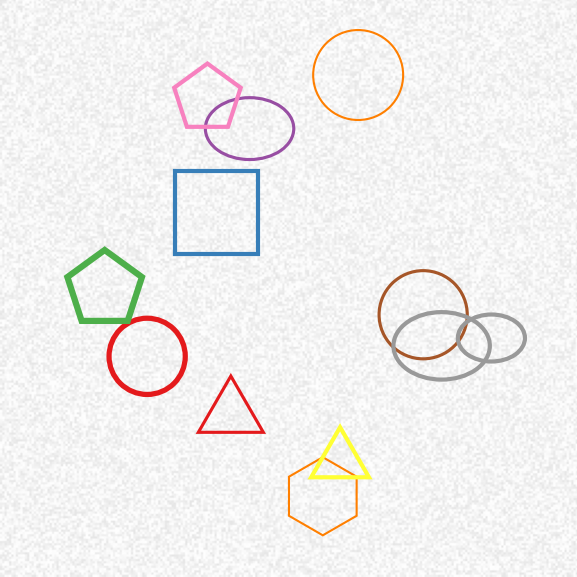[{"shape": "circle", "thickness": 2.5, "radius": 0.33, "center": [0.255, 0.382]}, {"shape": "triangle", "thickness": 1.5, "radius": 0.32, "center": [0.4, 0.283]}, {"shape": "square", "thickness": 2, "radius": 0.36, "center": [0.374, 0.632]}, {"shape": "pentagon", "thickness": 3, "radius": 0.34, "center": [0.181, 0.498]}, {"shape": "oval", "thickness": 1.5, "radius": 0.38, "center": [0.432, 0.776]}, {"shape": "hexagon", "thickness": 1, "radius": 0.34, "center": [0.559, 0.14]}, {"shape": "circle", "thickness": 1, "radius": 0.39, "center": [0.62, 0.869]}, {"shape": "triangle", "thickness": 2, "radius": 0.29, "center": [0.589, 0.202]}, {"shape": "circle", "thickness": 1.5, "radius": 0.38, "center": [0.733, 0.454]}, {"shape": "pentagon", "thickness": 2, "radius": 0.3, "center": [0.359, 0.829]}, {"shape": "oval", "thickness": 2, "radius": 0.29, "center": [0.851, 0.414]}, {"shape": "oval", "thickness": 2, "radius": 0.42, "center": [0.765, 0.4]}]